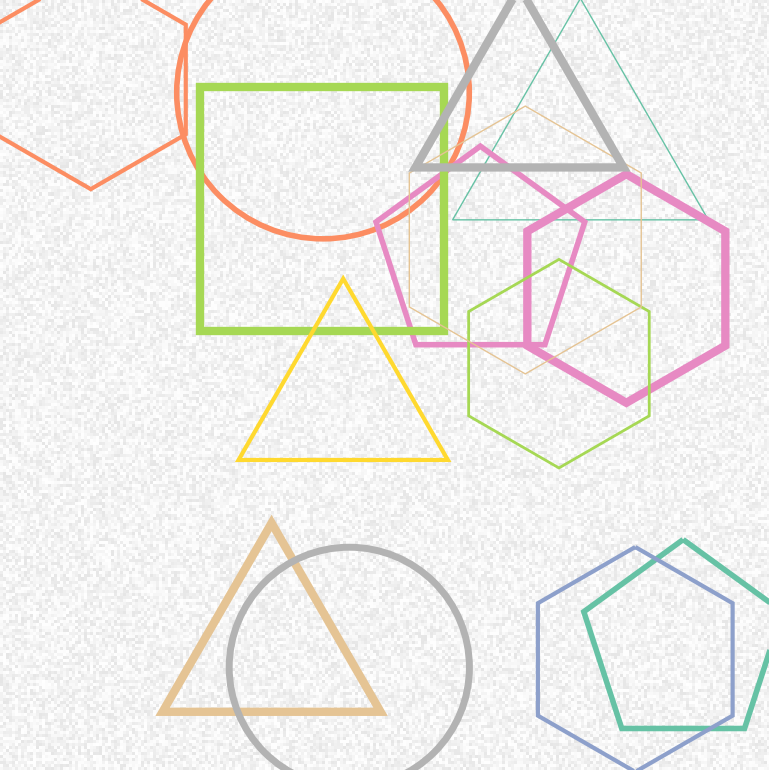[{"shape": "pentagon", "thickness": 2, "radius": 0.68, "center": [0.887, 0.164]}, {"shape": "triangle", "thickness": 0.5, "radius": 0.96, "center": [0.754, 0.81]}, {"shape": "hexagon", "thickness": 1.5, "radius": 0.71, "center": [0.118, 0.897]}, {"shape": "circle", "thickness": 2, "radius": 0.95, "center": [0.419, 0.88]}, {"shape": "hexagon", "thickness": 1.5, "radius": 0.73, "center": [0.825, 0.144]}, {"shape": "hexagon", "thickness": 3, "radius": 0.74, "center": [0.813, 0.625]}, {"shape": "pentagon", "thickness": 2, "radius": 0.71, "center": [0.624, 0.668]}, {"shape": "hexagon", "thickness": 1, "radius": 0.68, "center": [0.726, 0.528]}, {"shape": "square", "thickness": 3, "radius": 0.79, "center": [0.418, 0.728]}, {"shape": "triangle", "thickness": 1.5, "radius": 0.78, "center": [0.446, 0.481]}, {"shape": "triangle", "thickness": 3, "radius": 0.82, "center": [0.353, 0.157]}, {"shape": "hexagon", "thickness": 0.5, "radius": 0.87, "center": [0.682, 0.688]}, {"shape": "circle", "thickness": 2.5, "radius": 0.78, "center": [0.454, 0.133]}, {"shape": "triangle", "thickness": 3, "radius": 0.78, "center": [0.675, 0.861]}]